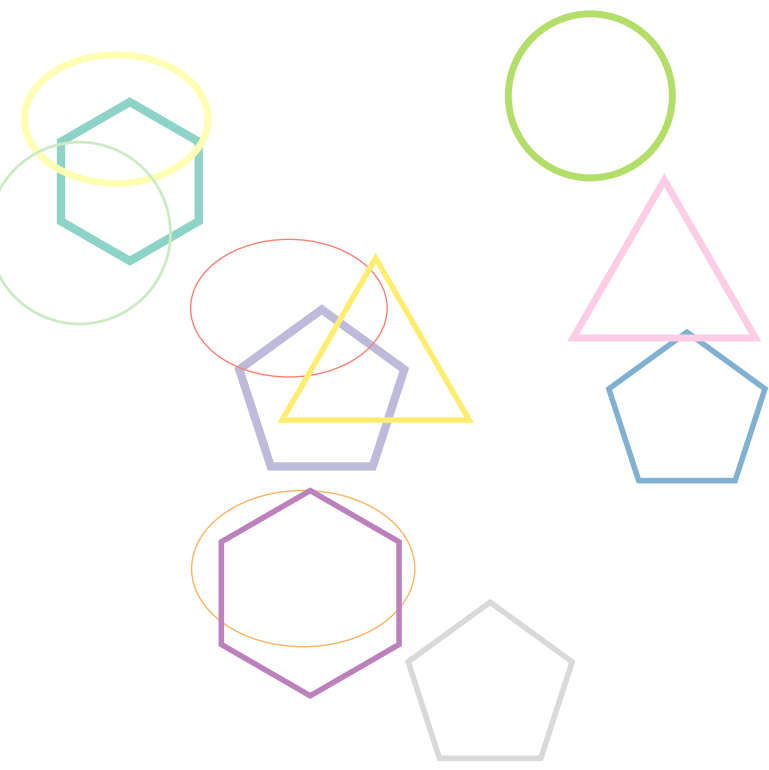[{"shape": "hexagon", "thickness": 3, "radius": 0.52, "center": [0.169, 0.764]}, {"shape": "oval", "thickness": 2.5, "radius": 0.6, "center": [0.151, 0.845]}, {"shape": "pentagon", "thickness": 3, "radius": 0.56, "center": [0.418, 0.485]}, {"shape": "oval", "thickness": 0.5, "radius": 0.64, "center": [0.375, 0.6]}, {"shape": "pentagon", "thickness": 2, "radius": 0.53, "center": [0.892, 0.462]}, {"shape": "oval", "thickness": 0.5, "radius": 0.72, "center": [0.394, 0.262]}, {"shape": "circle", "thickness": 2.5, "radius": 0.53, "center": [0.767, 0.875]}, {"shape": "triangle", "thickness": 2.5, "radius": 0.68, "center": [0.863, 0.629]}, {"shape": "pentagon", "thickness": 2, "radius": 0.56, "center": [0.637, 0.106]}, {"shape": "hexagon", "thickness": 2, "radius": 0.67, "center": [0.403, 0.23]}, {"shape": "circle", "thickness": 1, "radius": 0.59, "center": [0.103, 0.697]}, {"shape": "triangle", "thickness": 2, "radius": 0.7, "center": [0.488, 0.525]}]